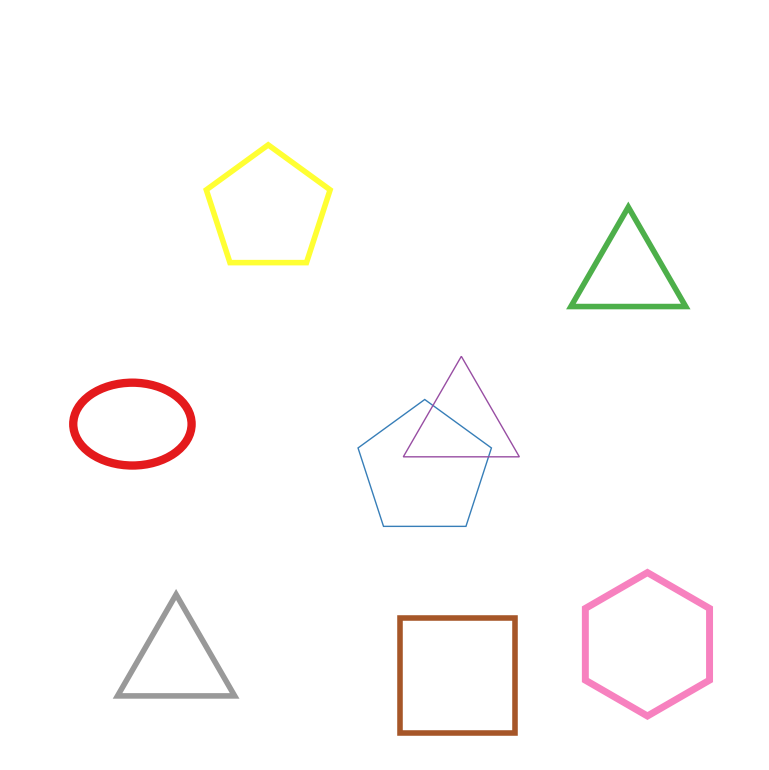[{"shape": "oval", "thickness": 3, "radius": 0.38, "center": [0.172, 0.449]}, {"shape": "pentagon", "thickness": 0.5, "radius": 0.46, "center": [0.552, 0.39]}, {"shape": "triangle", "thickness": 2, "radius": 0.43, "center": [0.816, 0.645]}, {"shape": "triangle", "thickness": 0.5, "radius": 0.44, "center": [0.599, 0.45]}, {"shape": "pentagon", "thickness": 2, "radius": 0.42, "center": [0.348, 0.727]}, {"shape": "square", "thickness": 2, "radius": 0.37, "center": [0.594, 0.122]}, {"shape": "hexagon", "thickness": 2.5, "radius": 0.47, "center": [0.841, 0.163]}, {"shape": "triangle", "thickness": 2, "radius": 0.44, "center": [0.229, 0.14]}]